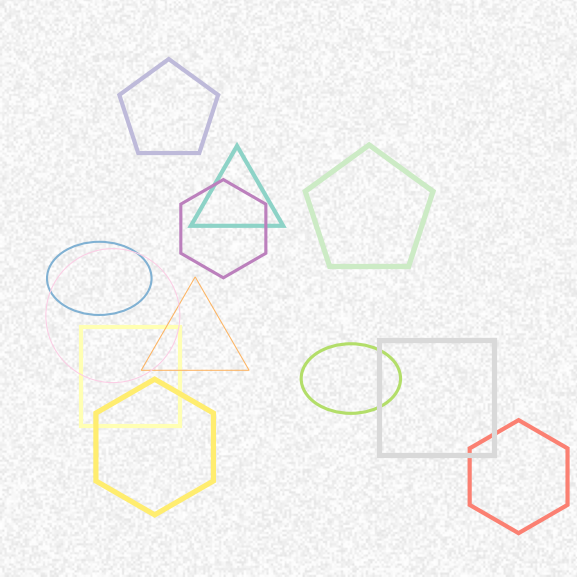[{"shape": "triangle", "thickness": 2, "radius": 0.46, "center": [0.41, 0.654]}, {"shape": "square", "thickness": 2, "radius": 0.43, "center": [0.226, 0.347]}, {"shape": "pentagon", "thickness": 2, "radius": 0.45, "center": [0.292, 0.807]}, {"shape": "hexagon", "thickness": 2, "radius": 0.49, "center": [0.898, 0.174]}, {"shape": "oval", "thickness": 1, "radius": 0.45, "center": [0.172, 0.517]}, {"shape": "triangle", "thickness": 0.5, "radius": 0.54, "center": [0.338, 0.412]}, {"shape": "oval", "thickness": 1.5, "radius": 0.43, "center": [0.608, 0.344]}, {"shape": "circle", "thickness": 0.5, "radius": 0.58, "center": [0.195, 0.453]}, {"shape": "square", "thickness": 2.5, "radius": 0.5, "center": [0.756, 0.311]}, {"shape": "hexagon", "thickness": 1.5, "radius": 0.43, "center": [0.387, 0.603]}, {"shape": "pentagon", "thickness": 2.5, "radius": 0.58, "center": [0.639, 0.632]}, {"shape": "hexagon", "thickness": 2.5, "radius": 0.59, "center": [0.268, 0.225]}]